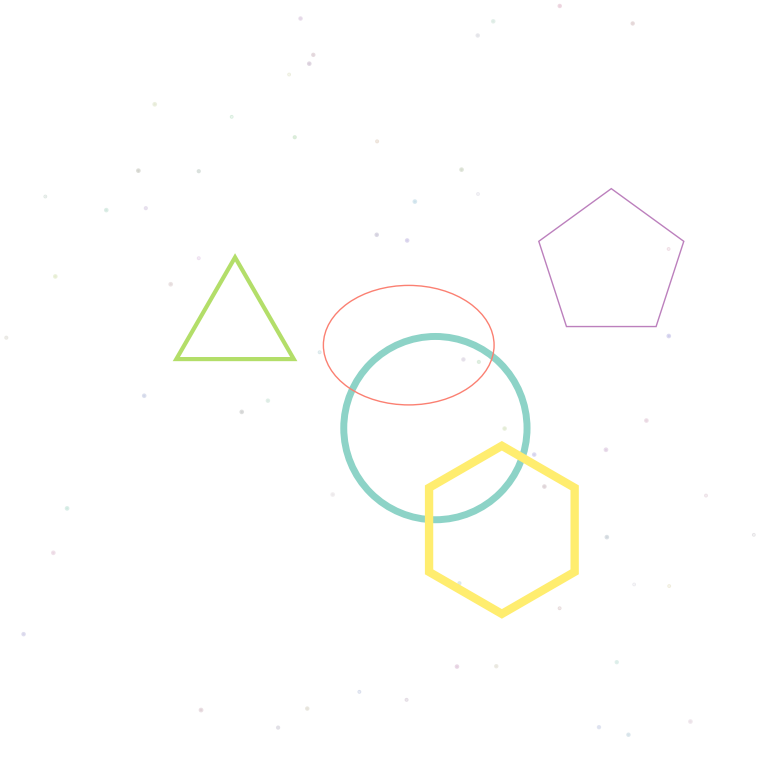[{"shape": "circle", "thickness": 2.5, "radius": 0.6, "center": [0.565, 0.444]}, {"shape": "oval", "thickness": 0.5, "radius": 0.55, "center": [0.531, 0.552]}, {"shape": "triangle", "thickness": 1.5, "radius": 0.44, "center": [0.305, 0.578]}, {"shape": "pentagon", "thickness": 0.5, "radius": 0.49, "center": [0.794, 0.656]}, {"shape": "hexagon", "thickness": 3, "radius": 0.55, "center": [0.652, 0.312]}]